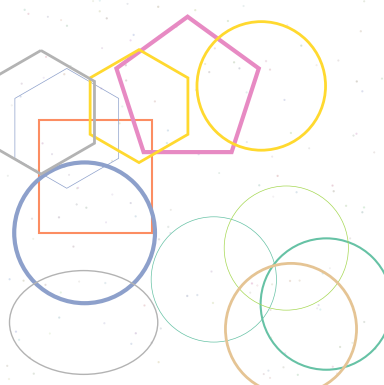[{"shape": "circle", "thickness": 0.5, "radius": 0.81, "center": [0.555, 0.274]}, {"shape": "circle", "thickness": 1.5, "radius": 0.85, "center": [0.848, 0.21]}, {"shape": "square", "thickness": 1.5, "radius": 0.73, "center": [0.247, 0.542]}, {"shape": "hexagon", "thickness": 0.5, "radius": 0.78, "center": [0.173, 0.667]}, {"shape": "circle", "thickness": 3, "radius": 0.91, "center": [0.22, 0.395]}, {"shape": "pentagon", "thickness": 3, "radius": 0.97, "center": [0.487, 0.762]}, {"shape": "circle", "thickness": 0.5, "radius": 0.81, "center": [0.744, 0.356]}, {"shape": "circle", "thickness": 2, "radius": 0.83, "center": [0.679, 0.777]}, {"shape": "hexagon", "thickness": 2, "radius": 0.73, "center": [0.361, 0.724]}, {"shape": "circle", "thickness": 2, "radius": 0.85, "center": [0.756, 0.146]}, {"shape": "hexagon", "thickness": 2, "radius": 0.8, "center": [0.106, 0.708]}, {"shape": "oval", "thickness": 1, "radius": 0.96, "center": [0.217, 0.162]}]